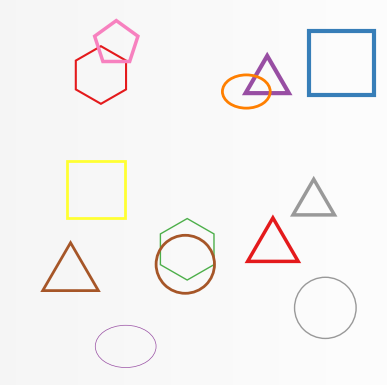[{"shape": "triangle", "thickness": 2.5, "radius": 0.38, "center": [0.704, 0.359]}, {"shape": "hexagon", "thickness": 1.5, "radius": 0.37, "center": [0.26, 0.805]}, {"shape": "square", "thickness": 3, "radius": 0.42, "center": [0.882, 0.836]}, {"shape": "hexagon", "thickness": 1, "radius": 0.4, "center": [0.483, 0.352]}, {"shape": "oval", "thickness": 0.5, "radius": 0.39, "center": [0.324, 0.1]}, {"shape": "triangle", "thickness": 3, "radius": 0.32, "center": [0.69, 0.79]}, {"shape": "oval", "thickness": 2, "radius": 0.31, "center": [0.636, 0.762]}, {"shape": "square", "thickness": 2, "radius": 0.37, "center": [0.248, 0.509]}, {"shape": "circle", "thickness": 2, "radius": 0.38, "center": [0.478, 0.314]}, {"shape": "triangle", "thickness": 2, "radius": 0.41, "center": [0.182, 0.287]}, {"shape": "pentagon", "thickness": 2.5, "radius": 0.29, "center": [0.3, 0.888]}, {"shape": "triangle", "thickness": 2.5, "radius": 0.31, "center": [0.81, 0.473]}, {"shape": "circle", "thickness": 1, "radius": 0.4, "center": [0.84, 0.2]}]